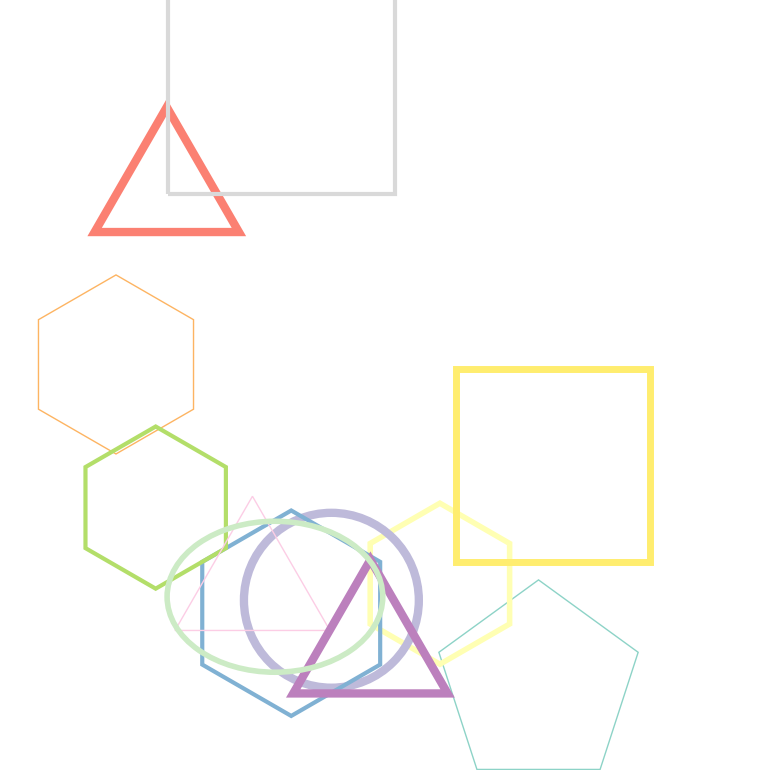[{"shape": "pentagon", "thickness": 0.5, "radius": 0.68, "center": [0.699, 0.111]}, {"shape": "hexagon", "thickness": 2, "radius": 0.52, "center": [0.571, 0.242]}, {"shape": "circle", "thickness": 3, "radius": 0.57, "center": [0.43, 0.22]}, {"shape": "triangle", "thickness": 3, "radius": 0.54, "center": [0.217, 0.753]}, {"shape": "hexagon", "thickness": 1.5, "radius": 0.67, "center": [0.378, 0.204]}, {"shape": "hexagon", "thickness": 0.5, "radius": 0.58, "center": [0.151, 0.527]}, {"shape": "hexagon", "thickness": 1.5, "radius": 0.53, "center": [0.202, 0.341]}, {"shape": "triangle", "thickness": 0.5, "radius": 0.58, "center": [0.328, 0.239]}, {"shape": "square", "thickness": 1.5, "radius": 0.74, "center": [0.365, 0.895]}, {"shape": "triangle", "thickness": 3, "radius": 0.58, "center": [0.481, 0.157]}, {"shape": "oval", "thickness": 2, "radius": 0.7, "center": [0.357, 0.225]}, {"shape": "square", "thickness": 2.5, "radius": 0.63, "center": [0.718, 0.396]}]